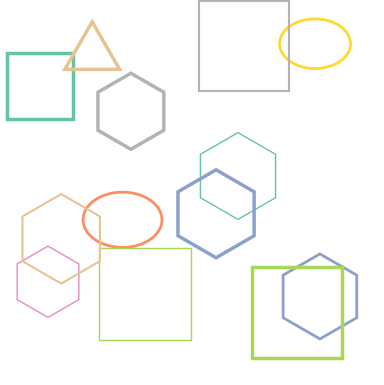[{"shape": "hexagon", "thickness": 1, "radius": 0.56, "center": [0.618, 0.543]}, {"shape": "square", "thickness": 2.5, "radius": 0.43, "center": [0.104, 0.776]}, {"shape": "oval", "thickness": 2, "radius": 0.51, "center": [0.318, 0.429]}, {"shape": "hexagon", "thickness": 2, "radius": 0.55, "center": [0.831, 0.23]}, {"shape": "hexagon", "thickness": 2.5, "radius": 0.57, "center": [0.561, 0.445]}, {"shape": "hexagon", "thickness": 1, "radius": 0.46, "center": [0.125, 0.268]}, {"shape": "square", "thickness": 2.5, "radius": 0.59, "center": [0.77, 0.188]}, {"shape": "square", "thickness": 1, "radius": 0.6, "center": [0.376, 0.236]}, {"shape": "oval", "thickness": 2, "radius": 0.46, "center": [0.818, 0.886]}, {"shape": "hexagon", "thickness": 1.5, "radius": 0.58, "center": [0.159, 0.38]}, {"shape": "triangle", "thickness": 2.5, "radius": 0.41, "center": [0.239, 0.861]}, {"shape": "square", "thickness": 1.5, "radius": 0.58, "center": [0.634, 0.88]}, {"shape": "hexagon", "thickness": 2.5, "radius": 0.49, "center": [0.34, 0.711]}]